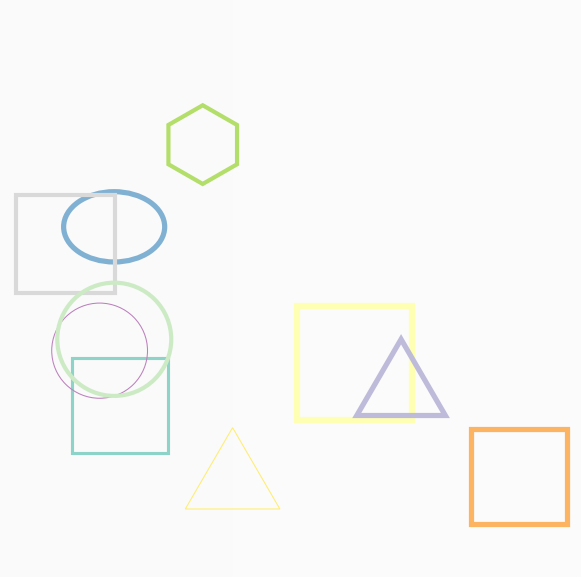[{"shape": "square", "thickness": 1.5, "radius": 0.41, "center": [0.207, 0.297]}, {"shape": "square", "thickness": 3, "radius": 0.49, "center": [0.61, 0.371]}, {"shape": "triangle", "thickness": 2.5, "radius": 0.44, "center": [0.69, 0.324]}, {"shape": "oval", "thickness": 2.5, "radius": 0.43, "center": [0.196, 0.606]}, {"shape": "square", "thickness": 2.5, "radius": 0.41, "center": [0.893, 0.174]}, {"shape": "hexagon", "thickness": 2, "radius": 0.34, "center": [0.349, 0.749]}, {"shape": "square", "thickness": 2, "radius": 0.43, "center": [0.113, 0.577]}, {"shape": "circle", "thickness": 0.5, "radius": 0.41, "center": [0.171, 0.392]}, {"shape": "circle", "thickness": 2, "radius": 0.49, "center": [0.197, 0.412]}, {"shape": "triangle", "thickness": 0.5, "radius": 0.47, "center": [0.4, 0.165]}]